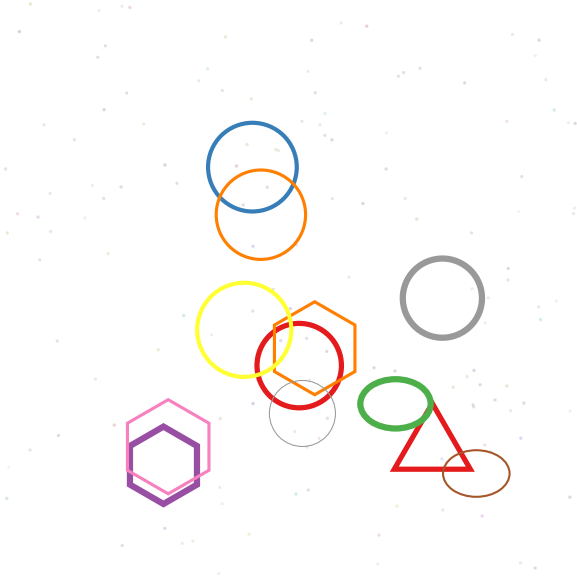[{"shape": "circle", "thickness": 2.5, "radius": 0.37, "center": [0.518, 0.366]}, {"shape": "triangle", "thickness": 2.5, "radius": 0.38, "center": [0.749, 0.225]}, {"shape": "circle", "thickness": 2, "radius": 0.38, "center": [0.437, 0.71]}, {"shape": "oval", "thickness": 3, "radius": 0.3, "center": [0.685, 0.3]}, {"shape": "hexagon", "thickness": 3, "radius": 0.33, "center": [0.283, 0.193]}, {"shape": "circle", "thickness": 1.5, "radius": 0.39, "center": [0.452, 0.627]}, {"shape": "hexagon", "thickness": 1.5, "radius": 0.4, "center": [0.545, 0.396]}, {"shape": "circle", "thickness": 2, "radius": 0.41, "center": [0.423, 0.428]}, {"shape": "oval", "thickness": 1, "radius": 0.29, "center": [0.825, 0.179]}, {"shape": "hexagon", "thickness": 1.5, "radius": 0.41, "center": [0.291, 0.226]}, {"shape": "circle", "thickness": 0.5, "radius": 0.29, "center": [0.524, 0.283]}, {"shape": "circle", "thickness": 3, "radius": 0.34, "center": [0.766, 0.483]}]